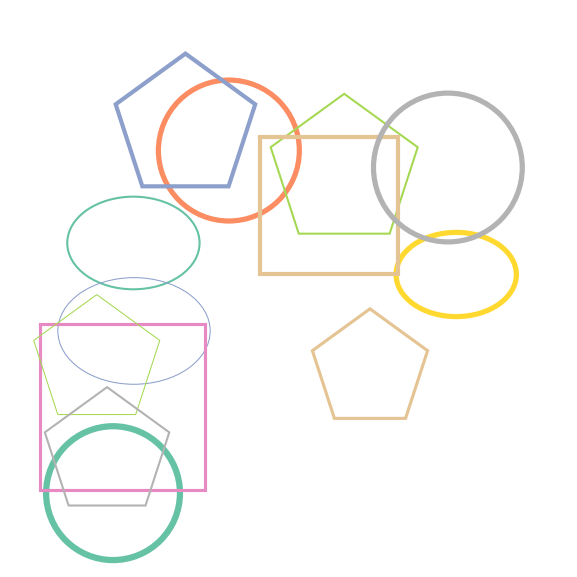[{"shape": "oval", "thickness": 1, "radius": 0.57, "center": [0.231, 0.578]}, {"shape": "circle", "thickness": 3, "radius": 0.58, "center": [0.196, 0.145]}, {"shape": "circle", "thickness": 2.5, "radius": 0.61, "center": [0.396, 0.738]}, {"shape": "oval", "thickness": 0.5, "radius": 0.66, "center": [0.232, 0.426]}, {"shape": "pentagon", "thickness": 2, "radius": 0.64, "center": [0.321, 0.779]}, {"shape": "square", "thickness": 1.5, "radius": 0.72, "center": [0.212, 0.294]}, {"shape": "pentagon", "thickness": 1, "radius": 0.67, "center": [0.596, 0.703]}, {"shape": "pentagon", "thickness": 0.5, "radius": 0.57, "center": [0.168, 0.374]}, {"shape": "oval", "thickness": 2.5, "radius": 0.52, "center": [0.79, 0.524]}, {"shape": "square", "thickness": 2, "radius": 0.6, "center": [0.57, 0.643]}, {"shape": "pentagon", "thickness": 1.5, "radius": 0.52, "center": [0.641, 0.36]}, {"shape": "pentagon", "thickness": 1, "radius": 0.57, "center": [0.185, 0.215]}, {"shape": "circle", "thickness": 2.5, "radius": 0.64, "center": [0.776, 0.709]}]